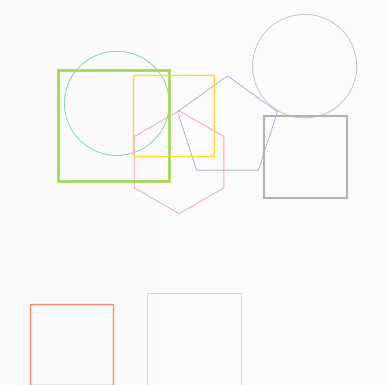[{"shape": "circle", "thickness": 0.5, "radius": 0.68, "center": [0.302, 0.732]}, {"shape": "square", "thickness": 1, "radius": 0.53, "center": [0.185, 0.106]}, {"shape": "pentagon", "thickness": 0.5, "radius": 0.68, "center": [0.587, 0.668]}, {"shape": "hexagon", "thickness": 0.5, "radius": 0.67, "center": [0.462, 0.579]}, {"shape": "square", "thickness": 2, "radius": 0.72, "center": [0.293, 0.674]}, {"shape": "square", "thickness": 1, "radius": 0.53, "center": [0.448, 0.7]}, {"shape": "square", "thickness": 0.5, "radius": 0.61, "center": [0.499, 0.118]}, {"shape": "circle", "thickness": 0.5, "radius": 0.67, "center": [0.786, 0.828]}, {"shape": "square", "thickness": 1.5, "radius": 0.53, "center": [0.788, 0.592]}]